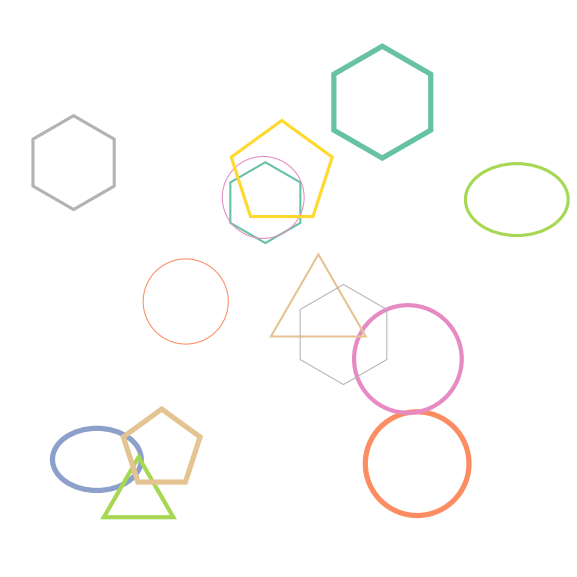[{"shape": "hexagon", "thickness": 2.5, "radius": 0.48, "center": [0.662, 0.822]}, {"shape": "hexagon", "thickness": 1, "radius": 0.35, "center": [0.459, 0.648]}, {"shape": "circle", "thickness": 0.5, "radius": 0.37, "center": [0.322, 0.477]}, {"shape": "circle", "thickness": 2.5, "radius": 0.45, "center": [0.722, 0.196]}, {"shape": "oval", "thickness": 2.5, "radius": 0.38, "center": [0.168, 0.204]}, {"shape": "circle", "thickness": 0.5, "radius": 0.35, "center": [0.456, 0.657]}, {"shape": "circle", "thickness": 2, "radius": 0.47, "center": [0.706, 0.377]}, {"shape": "oval", "thickness": 1.5, "radius": 0.44, "center": [0.895, 0.654]}, {"shape": "triangle", "thickness": 2, "radius": 0.35, "center": [0.24, 0.138]}, {"shape": "pentagon", "thickness": 1.5, "radius": 0.46, "center": [0.488, 0.699]}, {"shape": "pentagon", "thickness": 2.5, "radius": 0.35, "center": [0.28, 0.221]}, {"shape": "triangle", "thickness": 1, "radius": 0.47, "center": [0.551, 0.464]}, {"shape": "hexagon", "thickness": 0.5, "radius": 0.43, "center": [0.595, 0.42]}, {"shape": "hexagon", "thickness": 1.5, "radius": 0.41, "center": [0.127, 0.718]}]